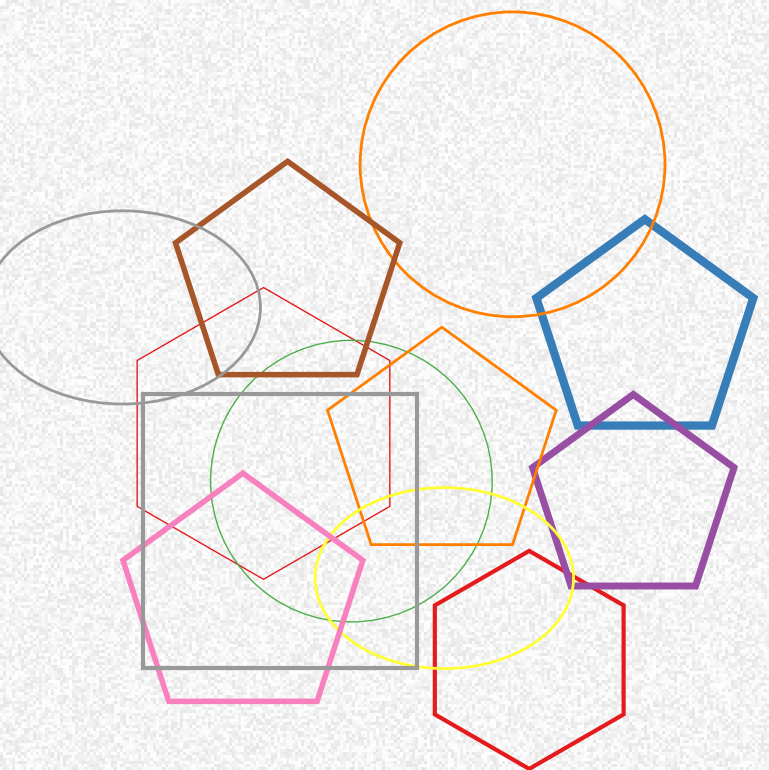[{"shape": "hexagon", "thickness": 1.5, "radius": 0.71, "center": [0.687, 0.143]}, {"shape": "hexagon", "thickness": 0.5, "radius": 0.95, "center": [0.342, 0.437]}, {"shape": "pentagon", "thickness": 3, "radius": 0.74, "center": [0.837, 0.567]}, {"shape": "circle", "thickness": 0.5, "radius": 0.91, "center": [0.456, 0.375]}, {"shape": "pentagon", "thickness": 2.5, "radius": 0.69, "center": [0.822, 0.35]}, {"shape": "circle", "thickness": 1, "radius": 0.99, "center": [0.666, 0.787]}, {"shape": "pentagon", "thickness": 1, "radius": 0.78, "center": [0.574, 0.419]}, {"shape": "oval", "thickness": 1, "radius": 0.84, "center": [0.577, 0.249]}, {"shape": "pentagon", "thickness": 2, "radius": 0.77, "center": [0.374, 0.637]}, {"shape": "pentagon", "thickness": 2, "radius": 0.82, "center": [0.315, 0.222]}, {"shape": "square", "thickness": 1.5, "radius": 0.89, "center": [0.363, 0.311]}, {"shape": "oval", "thickness": 1, "radius": 0.9, "center": [0.159, 0.601]}]